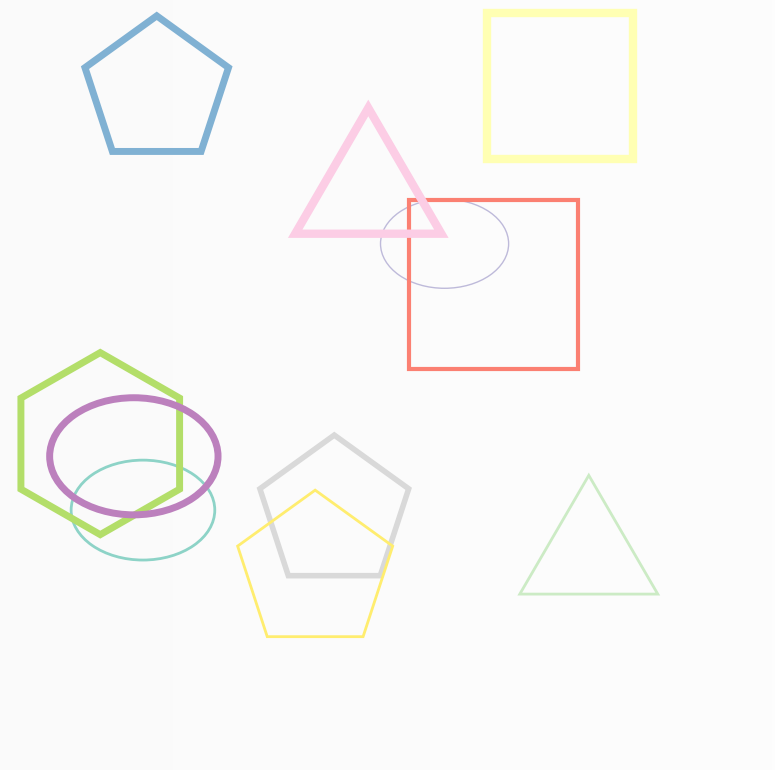[{"shape": "oval", "thickness": 1, "radius": 0.46, "center": [0.184, 0.338]}, {"shape": "square", "thickness": 3, "radius": 0.47, "center": [0.723, 0.888]}, {"shape": "oval", "thickness": 0.5, "radius": 0.41, "center": [0.574, 0.683]}, {"shape": "square", "thickness": 1.5, "radius": 0.55, "center": [0.637, 0.63]}, {"shape": "pentagon", "thickness": 2.5, "radius": 0.49, "center": [0.202, 0.882]}, {"shape": "hexagon", "thickness": 2.5, "radius": 0.59, "center": [0.129, 0.424]}, {"shape": "triangle", "thickness": 3, "radius": 0.54, "center": [0.475, 0.751]}, {"shape": "pentagon", "thickness": 2, "radius": 0.5, "center": [0.431, 0.334]}, {"shape": "oval", "thickness": 2.5, "radius": 0.54, "center": [0.173, 0.407]}, {"shape": "triangle", "thickness": 1, "radius": 0.51, "center": [0.76, 0.28]}, {"shape": "pentagon", "thickness": 1, "radius": 0.53, "center": [0.407, 0.258]}]